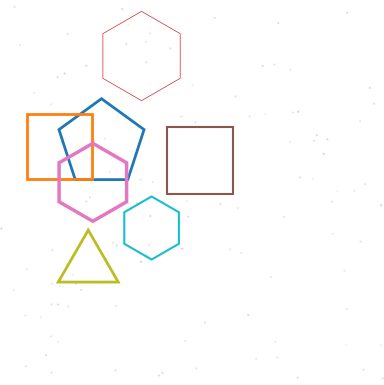[{"shape": "pentagon", "thickness": 2, "radius": 0.58, "center": [0.264, 0.627]}, {"shape": "square", "thickness": 2, "radius": 0.42, "center": [0.155, 0.62]}, {"shape": "hexagon", "thickness": 0.5, "radius": 0.58, "center": [0.368, 0.855]}, {"shape": "square", "thickness": 1.5, "radius": 0.43, "center": [0.519, 0.584]}, {"shape": "hexagon", "thickness": 2.5, "radius": 0.51, "center": [0.241, 0.527]}, {"shape": "triangle", "thickness": 2, "radius": 0.45, "center": [0.229, 0.312]}, {"shape": "hexagon", "thickness": 1.5, "radius": 0.41, "center": [0.394, 0.408]}]